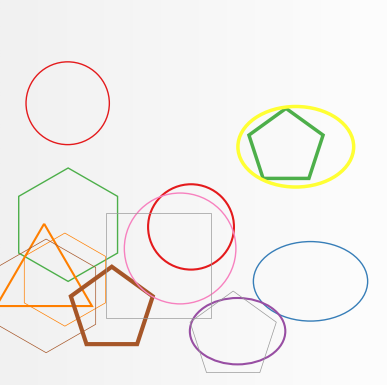[{"shape": "circle", "thickness": 1, "radius": 0.54, "center": [0.175, 0.732]}, {"shape": "circle", "thickness": 1.5, "radius": 0.55, "center": [0.493, 0.411]}, {"shape": "oval", "thickness": 1, "radius": 0.74, "center": [0.801, 0.269]}, {"shape": "hexagon", "thickness": 1, "radius": 0.74, "center": [0.176, 0.416]}, {"shape": "pentagon", "thickness": 2.5, "radius": 0.5, "center": [0.738, 0.618]}, {"shape": "oval", "thickness": 1.5, "radius": 0.62, "center": [0.613, 0.14]}, {"shape": "hexagon", "thickness": 0.5, "radius": 0.6, "center": [0.167, 0.274]}, {"shape": "triangle", "thickness": 1.5, "radius": 0.71, "center": [0.114, 0.276]}, {"shape": "oval", "thickness": 2.5, "radius": 0.75, "center": [0.763, 0.619]}, {"shape": "pentagon", "thickness": 3, "radius": 0.56, "center": [0.289, 0.196]}, {"shape": "hexagon", "thickness": 0.5, "radius": 0.74, "center": [0.119, 0.231]}, {"shape": "circle", "thickness": 1, "radius": 0.72, "center": [0.465, 0.355]}, {"shape": "square", "thickness": 0.5, "radius": 0.68, "center": [0.408, 0.311]}, {"shape": "pentagon", "thickness": 0.5, "radius": 0.59, "center": [0.602, 0.127]}]